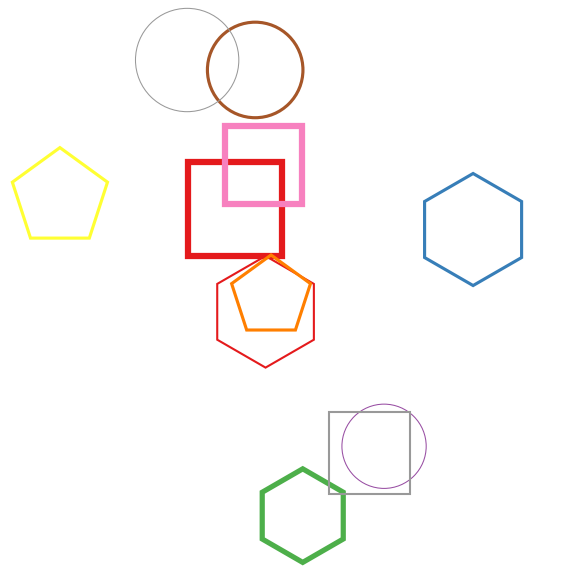[{"shape": "hexagon", "thickness": 1, "radius": 0.48, "center": [0.46, 0.459]}, {"shape": "square", "thickness": 3, "radius": 0.41, "center": [0.406, 0.637]}, {"shape": "hexagon", "thickness": 1.5, "radius": 0.49, "center": [0.819, 0.602]}, {"shape": "hexagon", "thickness": 2.5, "radius": 0.41, "center": [0.524, 0.106]}, {"shape": "circle", "thickness": 0.5, "radius": 0.36, "center": [0.665, 0.226]}, {"shape": "pentagon", "thickness": 1.5, "radius": 0.36, "center": [0.469, 0.486]}, {"shape": "pentagon", "thickness": 1.5, "radius": 0.43, "center": [0.104, 0.657]}, {"shape": "circle", "thickness": 1.5, "radius": 0.41, "center": [0.442, 0.878]}, {"shape": "square", "thickness": 3, "radius": 0.34, "center": [0.456, 0.714]}, {"shape": "circle", "thickness": 0.5, "radius": 0.45, "center": [0.324, 0.895]}, {"shape": "square", "thickness": 1, "radius": 0.35, "center": [0.64, 0.215]}]